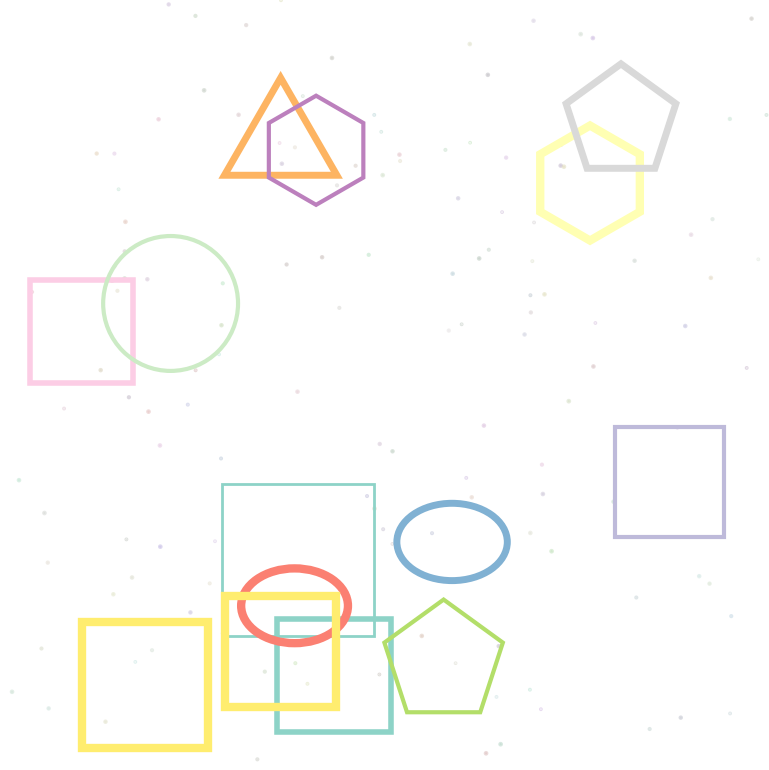[{"shape": "square", "thickness": 2, "radius": 0.37, "center": [0.434, 0.123]}, {"shape": "square", "thickness": 1, "radius": 0.49, "center": [0.387, 0.273]}, {"shape": "hexagon", "thickness": 3, "radius": 0.37, "center": [0.766, 0.762]}, {"shape": "square", "thickness": 1.5, "radius": 0.36, "center": [0.869, 0.374]}, {"shape": "oval", "thickness": 3, "radius": 0.35, "center": [0.383, 0.213]}, {"shape": "oval", "thickness": 2.5, "radius": 0.36, "center": [0.587, 0.296]}, {"shape": "triangle", "thickness": 2.5, "radius": 0.42, "center": [0.364, 0.815]}, {"shape": "pentagon", "thickness": 1.5, "radius": 0.4, "center": [0.576, 0.14]}, {"shape": "square", "thickness": 2, "radius": 0.33, "center": [0.106, 0.57]}, {"shape": "pentagon", "thickness": 2.5, "radius": 0.37, "center": [0.806, 0.842]}, {"shape": "hexagon", "thickness": 1.5, "radius": 0.35, "center": [0.411, 0.805]}, {"shape": "circle", "thickness": 1.5, "radius": 0.44, "center": [0.222, 0.606]}, {"shape": "square", "thickness": 3, "radius": 0.36, "center": [0.364, 0.154]}, {"shape": "square", "thickness": 3, "radius": 0.41, "center": [0.188, 0.111]}]